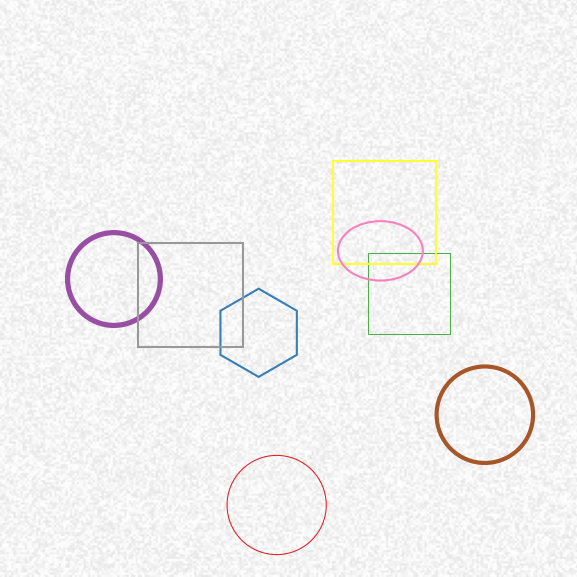[{"shape": "circle", "thickness": 0.5, "radius": 0.43, "center": [0.479, 0.125]}, {"shape": "hexagon", "thickness": 1, "radius": 0.38, "center": [0.448, 0.423]}, {"shape": "square", "thickness": 0.5, "radius": 0.35, "center": [0.708, 0.491]}, {"shape": "circle", "thickness": 2.5, "radius": 0.4, "center": [0.197, 0.516]}, {"shape": "square", "thickness": 1, "radius": 0.44, "center": [0.666, 0.631]}, {"shape": "circle", "thickness": 2, "radius": 0.42, "center": [0.84, 0.281]}, {"shape": "oval", "thickness": 1, "radius": 0.37, "center": [0.659, 0.565]}, {"shape": "square", "thickness": 1, "radius": 0.45, "center": [0.33, 0.488]}]